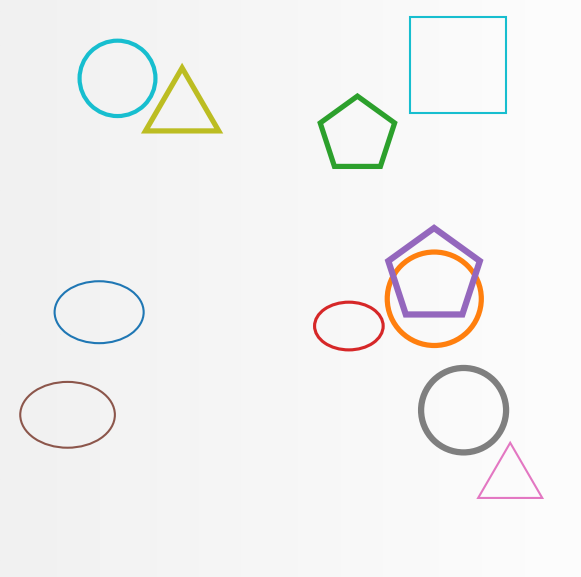[{"shape": "oval", "thickness": 1, "radius": 0.38, "center": [0.171, 0.459]}, {"shape": "circle", "thickness": 2.5, "radius": 0.4, "center": [0.747, 0.482]}, {"shape": "pentagon", "thickness": 2.5, "radius": 0.34, "center": [0.615, 0.765]}, {"shape": "oval", "thickness": 1.5, "radius": 0.3, "center": [0.6, 0.435]}, {"shape": "pentagon", "thickness": 3, "radius": 0.41, "center": [0.747, 0.522]}, {"shape": "oval", "thickness": 1, "radius": 0.41, "center": [0.116, 0.281]}, {"shape": "triangle", "thickness": 1, "radius": 0.32, "center": [0.878, 0.169]}, {"shape": "circle", "thickness": 3, "radius": 0.37, "center": [0.798, 0.289]}, {"shape": "triangle", "thickness": 2.5, "radius": 0.36, "center": [0.313, 0.809]}, {"shape": "square", "thickness": 1, "radius": 0.41, "center": [0.789, 0.887]}, {"shape": "circle", "thickness": 2, "radius": 0.33, "center": [0.202, 0.863]}]